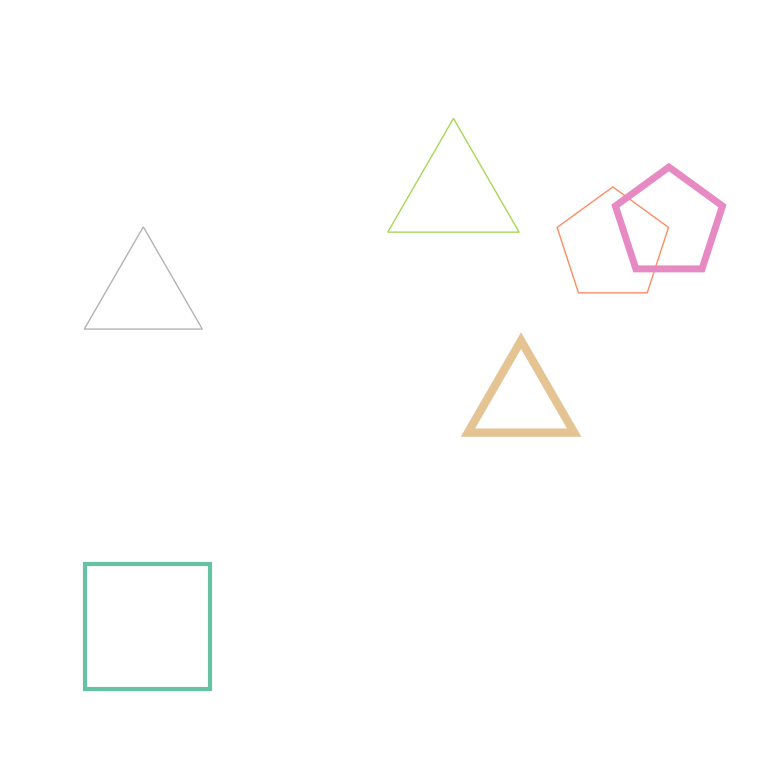[{"shape": "square", "thickness": 1.5, "radius": 0.41, "center": [0.191, 0.187]}, {"shape": "pentagon", "thickness": 0.5, "radius": 0.38, "center": [0.796, 0.681]}, {"shape": "pentagon", "thickness": 2.5, "radius": 0.37, "center": [0.869, 0.71]}, {"shape": "triangle", "thickness": 0.5, "radius": 0.49, "center": [0.589, 0.748]}, {"shape": "triangle", "thickness": 3, "radius": 0.4, "center": [0.677, 0.478]}, {"shape": "triangle", "thickness": 0.5, "radius": 0.44, "center": [0.186, 0.617]}]